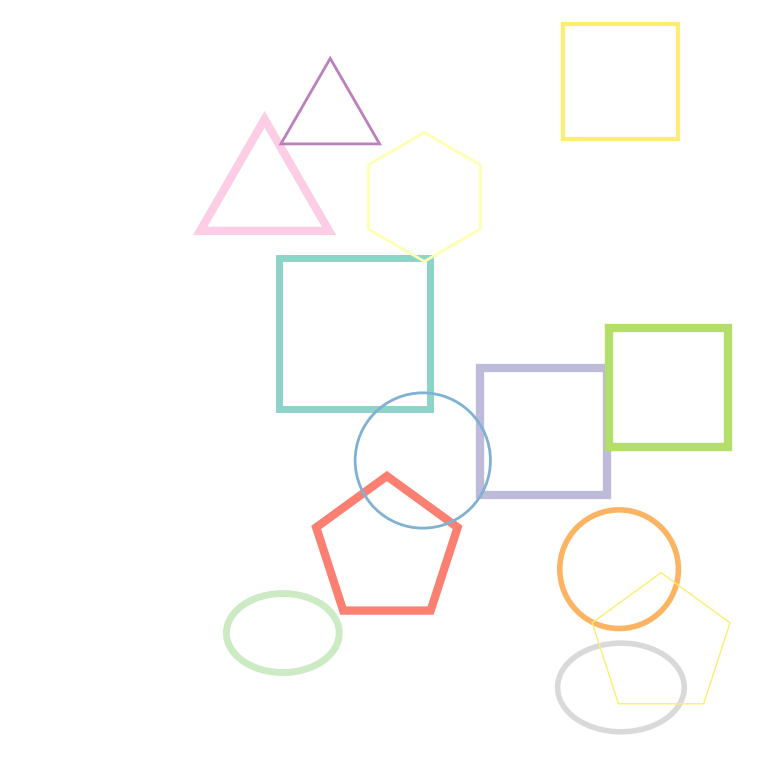[{"shape": "square", "thickness": 2.5, "radius": 0.49, "center": [0.461, 0.567]}, {"shape": "hexagon", "thickness": 1, "radius": 0.42, "center": [0.551, 0.744]}, {"shape": "square", "thickness": 3, "radius": 0.41, "center": [0.706, 0.439]}, {"shape": "pentagon", "thickness": 3, "radius": 0.48, "center": [0.502, 0.285]}, {"shape": "circle", "thickness": 1, "radius": 0.44, "center": [0.549, 0.402]}, {"shape": "circle", "thickness": 2, "radius": 0.39, "center": [0.804, 0.261]}, {"shape": "square", "thickness": 3, "radius": 0.39, "center": [0.869, 0.497]}, {"shape": "triangle", "thickness": 3, "radius": 0.48, "center": [0.344, 0.748]}, {"shape": "oval", "thickness": 2, "radius": 0.41, "center": [0.806, 0.107]}, {"shape": "triangle", "thickness": 1, "radius": 0.37, "center": [0.429, 0.85]}, {"shape": "oval", "thickness": 2.5, "radius": 0.37, "center": [0.367, 0.178]}, {"shape": "pentagon", "thickness": 0.5, "radius": 0.47, "center": [0.859, 0.162]}, {"shape": "square", "thickness": 1.5, "radius": 0.37, "center": [0.805, 0.894]}]